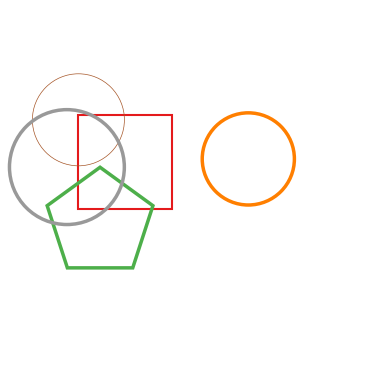[{"shape": "square", "thickness": 1.5, "radius": 0.61, "center": [0.324, 0.58]}, {"shape": "pentagon", "thickness": 2.5, "radius": 0.72, "center": [0.26, 0.421]}, {"shape": "circle", "thickness": 2.5, "radius": 0.6, "center": [0.645, 0.587]}, {"shape": "circle", "thickness": 0.5, "radius": 0.6, "center": [0.204, 0.689]}, {"shape": "circle", "thickness": 2.5, "radius": 0.75, "center": [0.174, 0.566]}]